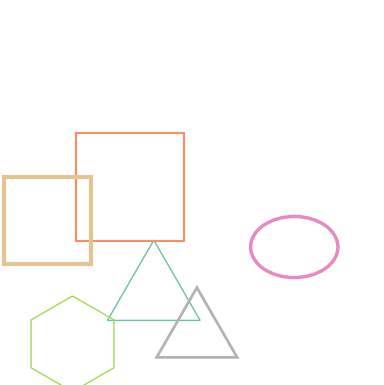[{"shape": "triangle", "thickness": 1, "radius": 0.7, "center": [0.399, 0.237]}, {"shape": "square", "thickness": 1.5, "radius": 0.7, "center": [0.339, 0.515]}, {"shape": "oval", "thickness": 2.5, "radius": 0.57, "center": [0.764, 0.358]}, {"shape": "hexagon", "thickness": 1, "radius": 0.62, "center": [0.188, 0.107]}, {"shape": "square", "thickness": 3, "radius": 0.57, "center": [0.124, 0.428]}, {"shape": "triangle", "thickness": 2, "radius": 0.6, "center": [0.511, 0.132]}]